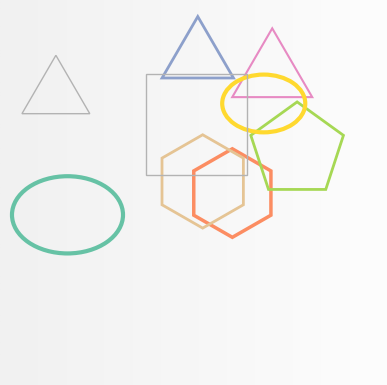[{"shape": "oval", "thickness": 3, "radius": 0.72, "center": [0.174, 0.442]}, {"shape": "hexagon", "thickness": 2.5, "radius": 0.57, "center": [0.6, 0.499]}, {"shape": "triangle", "thickness": 2, "radius": 0.53, "center": [0.51, 0.851]}, {"shape": "triangle", "thickness": 1.5, "radius": 0.6, "center": [0.703, 0.807]}, {"shape": "pentagon", "thickness": 2, "radius": 0.63, "center": [0.767, 0.61]}, {"shape": "oval", "thickness": 3, "radius": 0.54, "center": [0.681, 0.731]}, {"shape": "hexagon", "thickness": 2, "radius": 0.61, "center": [0.523, 0.529]}, {"shape": "square", "thickness": 1, "radius": 0.65, "center": [0.507, 0.677]}, {"shape": "triangle", "thickness": 1, "radius": 0.51, "center": [0.144, 0.755]}]